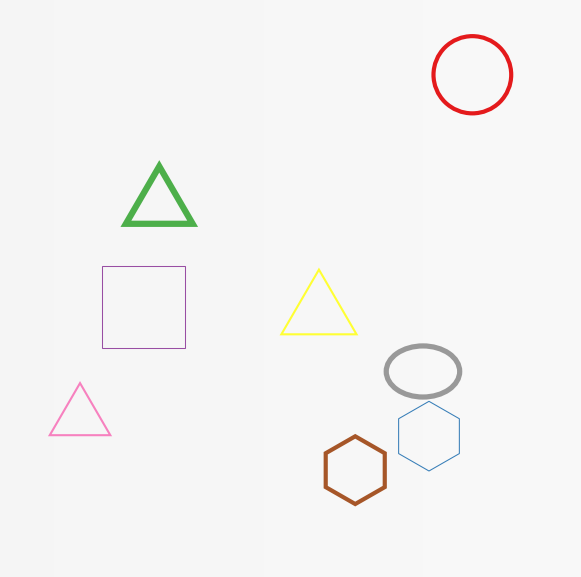[{"shape": "circle", "thickness": 2, "radius": 0.33, "center": [0.813, 0.87]}, {"shape": "hexagon", "thickness": 0.5, "radius": 0.3, "center": [0.738, 0.244]}, {"shape": "triangle", "thickness": 3, "radius": 0.33, "center": [0.274, 0.645]}, {"shape": "square", "thickness": 0.5, "radius": 0.35, "center": [0.247, 0.468]}, {"shape": "triangle", "thickness": 1, "radius": 0.37, "center": [0.549, 0.458]}, {"shape": "hexagon", "thickness": 2, "radius": 0.29, "center": [0.611, 0.185]}, {"shape": "triangle", "thickness": 1, "radius": 0.3, "center": [0.138, 0.276]}, {"shape": "oval", "thickness": 2.5, "radius": 0.32, "center": [0.728, 0.356]}]